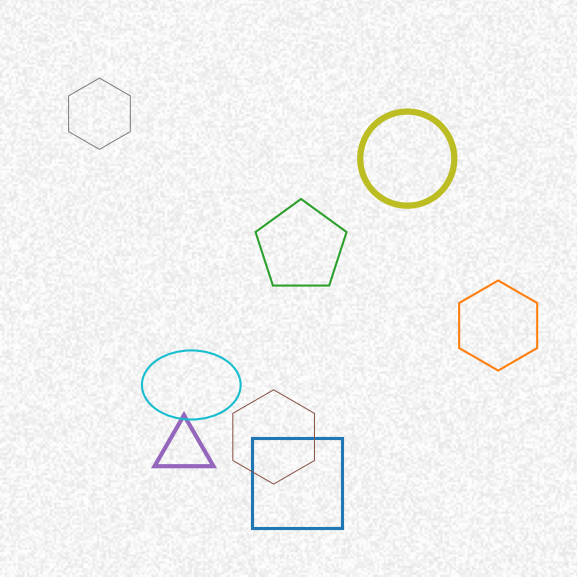[{"shape": "square", "thickness": 1.5, "radius": 0.39, "center": [0.514, 0.163]}, {"shape": "hexagon", "thickness": 1, "radius": 0.39, "center": [0.863, 0.435]}, {"shape": "pentagon", "thickness": 1, "radius": 0.41, "center": [0.521, 0.572]}, {"shape": "triangle", "thickness": 2, "radius": 0.29, "center": [0.319, 0.221]}, {"shape": "hexagon", "thickness": 0.5, "radius": 0.41, "center": [0.474, 0.243]}, {"shape": "hexagon", "thickness": 0.5, "radius": 0.31, "center": [0.172, 0.802]}, {"shape": "circle", "thickness": 3, "radius": 0.41, "center": [0.705, 0.724]}, {"shape": "oval", "thickness": 1, "radius": 0.43, "center": [0.331, 0.333]}]